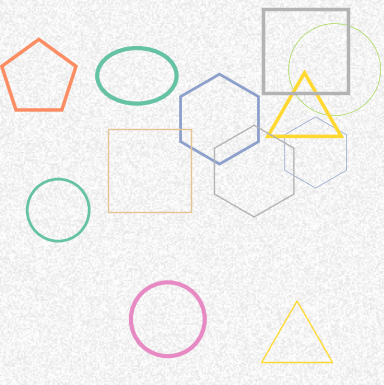[{"shape": "oval", "thickness": 3, "radius": 0.52, "center": [0.356, 0.803]}, {"shape": "circle", "thickness": 2, "radius": 0.4, "center": [0.151, 0.454]}, {"shape": "pentagon", "thickness": 2.5, "radius": 0.51, "center": [0.101, 0.796]}, {"shape": "hexagon", "thickness": 0.5, "radius": 0.46, "center": [0.82, 0.604]}, {"shape": "hexagon", "thickness": 2, "radius": 0.58, "center": [0.57, 0.691]}, {"shape": "circle", "thickness": 3, "radius": 0.48, "center": [0.436, 0.171]}, {"shape": "circle", "thickness": 0.5, "radius": 0.6, "center": [0.869, 0.819]}, {"shape": "triangle", "thickness": 1, "radius": 0.53, "center": [0.772, 0.112]}, {"shape": "triangle", "thickness": 2.5, "radius": 0.55, "center": [0.791, 0.701]}, {"shape": "square", "thickness": 1, "radius": 0.53, "center": [0.388, 0.557]}, {"shape": "square", "thickness": 2.5, "radius": 0.55, "center": [0.794, 0.868]}, {"shape": "hexagon", "thickness": 1, "radius": 0.6, "center": [0.66, 0.556]}]